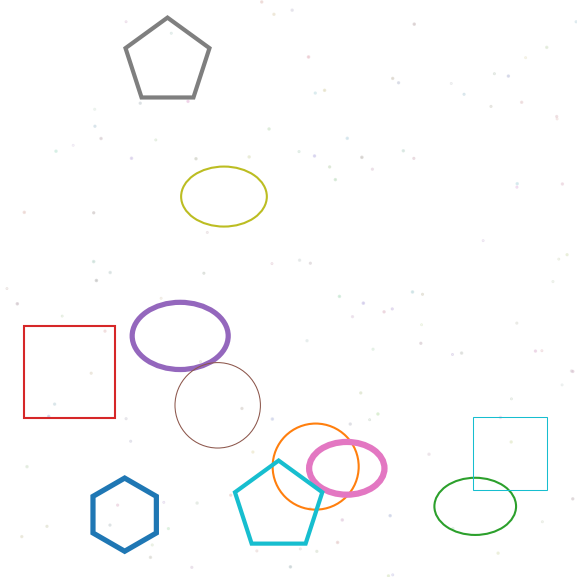[{"shape": "hexagon", "thickness": 2.5, "radius": 0.32, "center": [0.216, 0.108]}, {"shape": "circle", "thickness": 1, "radius": 0.37, "center": [0.547, 0.191]}, {"shape": "oval", "thickness": 1, "radius": 0.35, "center": [0.823, 0.122]}, {"shape": "square", "thickness": 1, "radius": 0.4, "center": [0.12, 0.355]}, {"shape": "oval", "thickness": 2.5, "radius": 0.42, "center": [0.312, 0.417]}, {"shape": "circle", "thickness": 0.5, "radius": 0.37, "center": [0.377, 0.297]}, {"shape": "oval", "thickness": 3, "radius": 0.33, "center": [0.601, 0.188]}, {"shape": "pentagon", "thickness": 2, "radius": 0.38, "center": [0.29, 0.892]}, {"shape": "oval", "thickness": 1, "radius": 0.37, "center": [0.388, 0.659]}, {"shape": "square", "thickness": 0.5, "radius": 0.32, "center": [0.883, 0.214]}, {"shape": "pentagon", "thickness": 2, "radius": 0.4, "center": [0.482, 0.122]}]